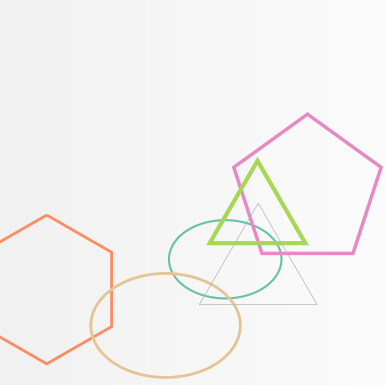[{"shape": "oval", "thickness": 1.5, "radius": 0.73, "center": [0.581, 0.327]}, {"shape": "hexagon", "thickness": 2, "radius": 0.97, "center": [0.121, 0.248]}, {"shape": "pentagon", "thickness": 2.5, "radius": 1.0, "center": [0.793, 0.504]}, {"shape": "triangle", "thickness": 3, "radius": 0.71, "center": [0.665, 0.44]}, {"shape": "oval", "thickness": 2, "radius": 0.96, "center": [0.427, 0.155]}, {"shape": "triangle", "thickness": 0.5, "radius": 0.88, "center": [0.666, 0.297]}]